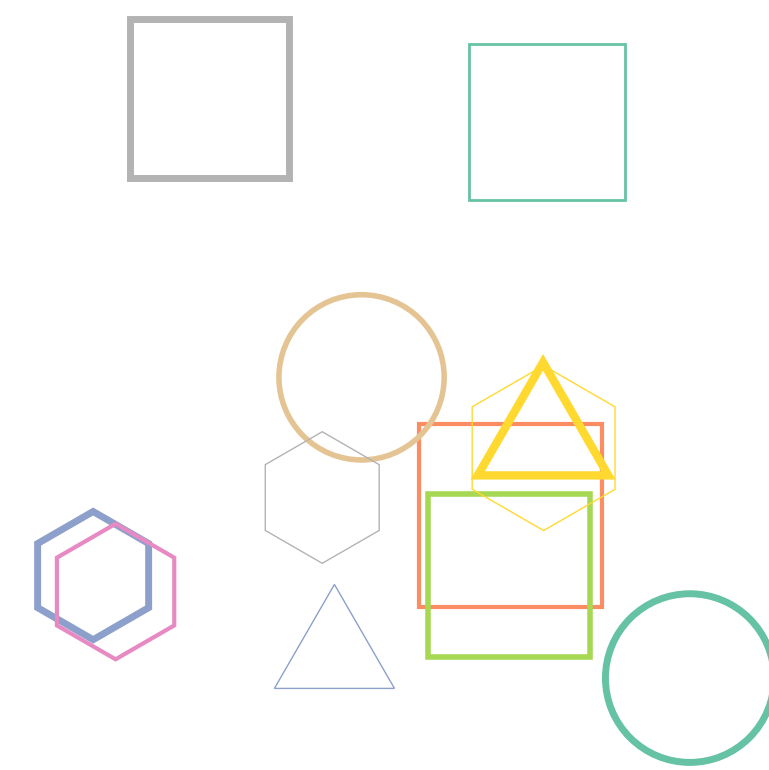[{"shape": "circle", "thickness": 2.5, "radius": 0.55, "center": [0.896, 0.119]}, {"shape": "square", "thickness": 1, "radius": 0.51, "center": [0.71, 0.842]}, {"shape": "square", "thickness": 1.5, "radius": 0.59, "center": [0.663, 0.331]}, {"shape": "hexagon", "thickness": 2.5, "radius": 0.42, "center": [0.121, 0.252]}, {"shape": "triangle", "thickness": 0.5, "radius": 0.45, "center": [0.434, 0.151]}, {"shape": "hexagon", "thickness": 1.5, "radius": 0.44, "center": [0.15, 0.232]}, {"shape": "square", "thickness": 2, "radius": 0.53, "center": [0.661, 0.253]}, {"shape": "triangle", "thickness": 3, "radius": 0.49, "center": [0.705, 0.432]}, {"shape": "hexagon", "thickness": 0.5, "radius": 0.54, "center": [0.706, 0.418]}, {"shape": "circle", "thickness": 2, "radius": 0.54, "center": [0.47, 0.51]}, {"shape": "square", "thickness": 2.5, "radius": 0.52, "center": [0.272, 0.872]}, {"shape": "hexagon", "thickness": 0.5, "radius": 0.43, "center": [0.418, 0.354]}]